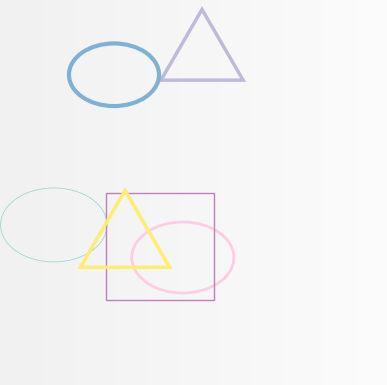[{"shape": "oval", "thickness": 0.5, "radius": 0.69, "center": [0.139, 0.416]}, {"shape": "triangle", "thickness": 2.5, "radius": 0.61, "center": [0.521, 0.853]}, {"shape": "oval", "thickness": 3, "radius": 0.58, "center": [0.294, 0.806]}, {"shape": "oval", "thickness": 2, "radius": 0.66, "center": [0.472, 0.331]}, {"shape": "square", "thickness": 1, "radius": 0.7, "center": [0.412, 0.359]}, {"shape": "triangle", "thickness": 2.5, "radius": 0.67, "center": [0.323, 0.372]}]